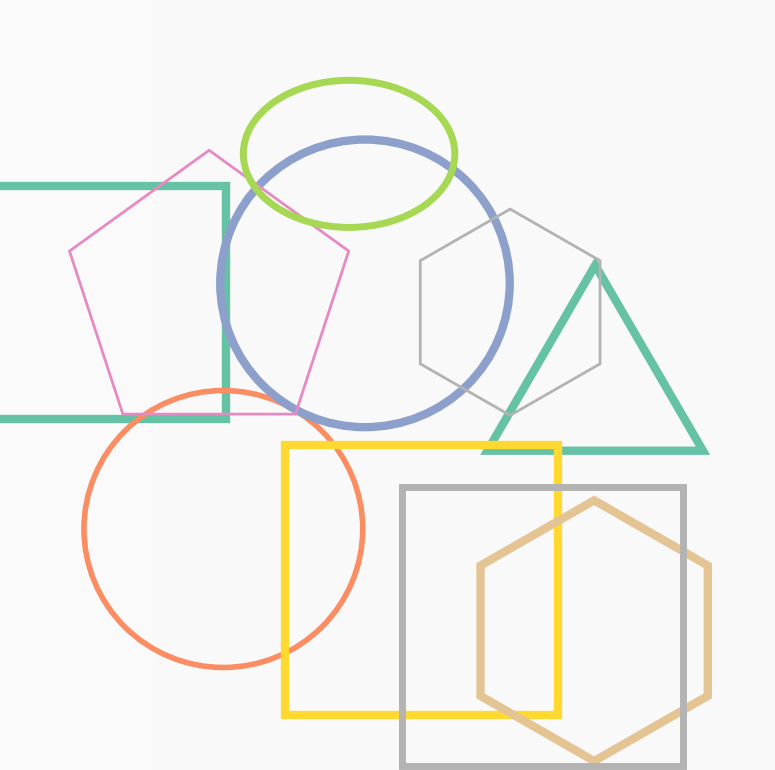[{"shape": "square", "thickness": 3, "radius": 0.76, "center": [0.14, 0.607]}, {"shape": "triangle", "thickness": 3, "radius": 0.8, "center": [0.768, 0.495]}, {"shape": "circle", "thickness": 2, "radius": 0.9, "center": [0.288, 0.313]}, {"shape": "circle", "thickness": 3, "radius": 0.93, "center": [0.471, 0.632]}, {"shape": "pentagon", "thickness": 1, "radius": 0.95, "center": [0.27, 0.615]}, {"shape": "oval", "thickness": 2.5, "radius": 0.68, "center": [0.45, 0.8]}, {"shape": "square", "thickness": 3, "radius": 0.88, "center": [0.544, 0.247]}, {"shape": "hexagon", "thickness": 3, "radius": 0.85, "center": [0.767, 0.181]}, {"shape": "square", "thickness": 2.5, "radius": 0.91, "center": [0.7, 0.187]}, {"shape": "hexagon", "thickness": 1, "radius": 0.67, "center": [0.658, 0.594]}]